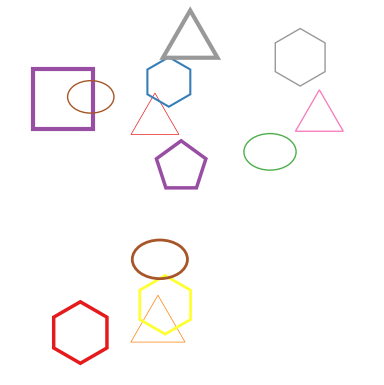[{"shape": "hexagon", "thickness": 2.5, "radius": 0.4, "center": [0.209, 0.136]}, {"shape": "triangle", "thickness": 0.5, "radius": 0.36, "center": [0.402, 0.687]}, {"shape": "hexagon", "thickness": 1.5, "radius": 0.32, "center": [0.439, 0.787]}, {"shape": "oval", "thickness": 1, "radius": 0.34, "center": [0.701, 0.606]}, {"shape": "square", "thickness": 3, "radius": 0.39, "center": [0.165, 0.743]}, {"shape": "pentagon", "thickness": 2.5, "radius": 0.34, "center": [0.471, 0.567]}, {"shape": "triangle", "thickness": 0.5, "radius": 0.41, "center": [0.41, 0.152]}, {"shape": "hexagon", "thickness": 2, "radius": 0.38, "center": [0.429, 0.208]}, {"shape": "oval", "thickness": 2, "radius": 0.36, "center": [0.415, 0.326]}, {"shape": "oval", "thickness": 1, "radius": 0.3, "center": [0.236, 0.748]}, {"shape": "triangle", "thickness": 1, "radius": 0.36, "center": [0.83, 0.695]}, {"shape": "hexagon", "thickness": 1, "radius": 0.37, "center": [0.78, 0.851]}, {"shape": "triangle", "thickness": 3, "radius": 0.41, "center": [0.494, 0.891]}]